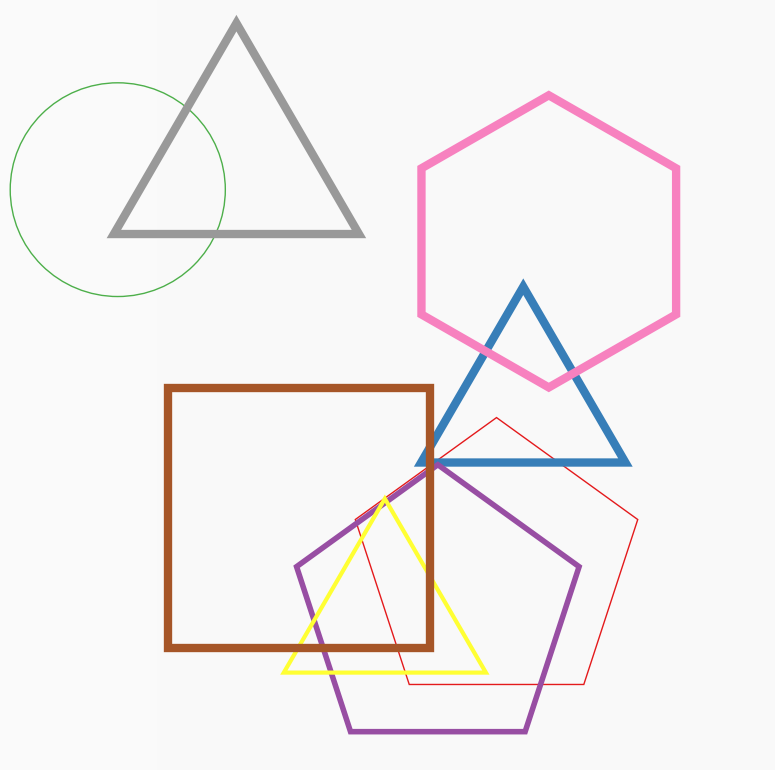[{"shape": "pentagon", "thickness": 0.5, "radius": 0.96, "center": [0.641, 0.266]}, {"shape": "triangle", "thickness": 3, "radius": 0.76, "center": [0.675, 0.475]}, {"shape": "circle", "thickness": 0.5, "radius": 0.69, "center": [0.152, 0.754]}, {"shape": "pentagon", "thickness": 2, "radius": 0.96, "center": [0.565, 0.205]}, {"shape": "triangle", "thickness": 1.5, "radius": 0.75, "center": [0.497, 0.202]}, {"shape": "square", "thickness": 3, "radius": 0.84, "center": [0.386, 0.327]}, {"shape": "hexagon", "thickness": 3, "radius": 0.95, "center": [0.708, 0.687]}, {"shape": "triangle", "thickness": 3, "radius": 0.91, "center": [0.305, 0.787]}]